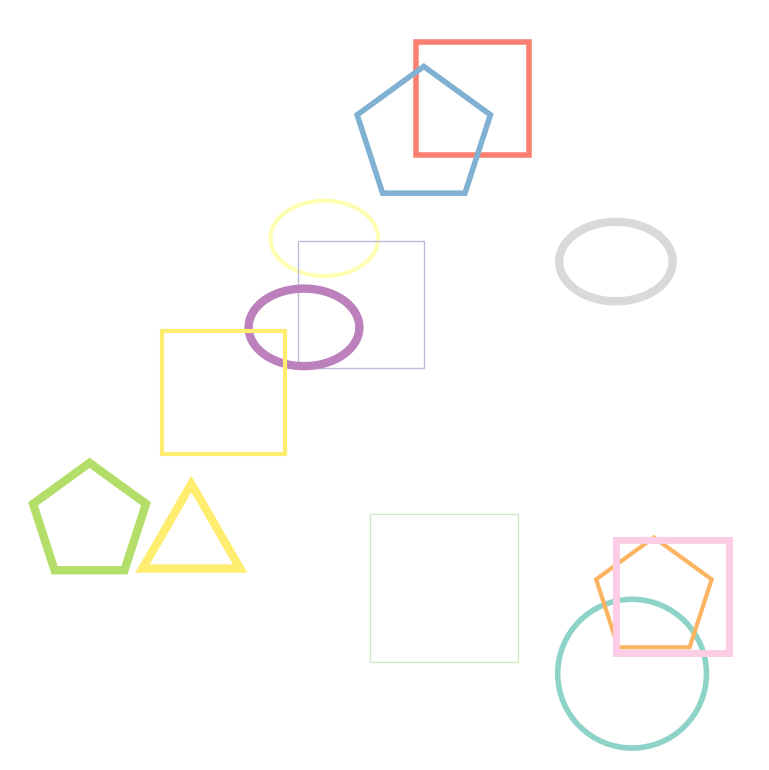[{"shape": "circle", "thickness": 2, "radius": 0.48, "center": [0.821, 0.125]}, {"shape": "oval", "thickness": 1.5, "radius": 0.35, "center": [0.421, 0.69]}, {"shape": "square", "thickness": 0.5, "radius": 0.41, "center": [0.469, 0.604]}, {"shape": "square", "thickness": 2, "radius": 0.37, "center": [0.613, 0.872]}, {"shape": "pentagon", "thickness": 2, "radius": 0.45, "center": [0.55, 0.823]}, {"shape": "pentagon", "thickness": 1.5, "radius": 0.39, "center": [0.849, 0.223]}, {"shape": "pentagon", "thickness": 3, "radius": 0.39, "center": [0.116, 0.322]}, {"shape": "square", "thickness": 2.5, "radius": 0.37, "center": [0.874, 0.225]}, {"shape": "oval", "thickness": 3, "radius": 0.37, "center": [0.8, 0.66]}, {"shape": "oval", "thickness": 3, "radius": 0.36, "center": [0.395, 0.575]}, {"shape": "square", "thickness": 0.5, "radius": 0.48, "center": [0.577, 0.236]}, {"shape": "square", "thickness": 1.5, "radius": 0.4, "center": [0.29, 0.491]}, {"shape": "triangle", "thickness": 3, "radius": 0.37, "center": [0.248, 0.298]}]